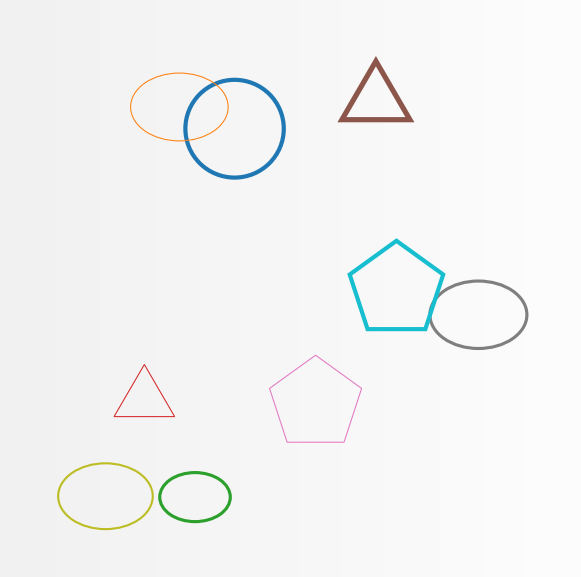[{"shape": "circle", "thickness": 2, "radius": 0.42, "center": [0.404, 0.776]}, {"shape": "oval", "thickness": 0.5, "radius": 0.42, "center": [0.309, 0.814]}, {"shape": "oval", "thickness": 1.5, "radius": 0.3, "center": [0.336, 0.138]}, {"shape": "triangle", "thickness": 0.5, "radius": 0.3, "center": [0.248, 0.308]}, {"shape": "triangle", "thickness": 2.5, "radius": 0.34, "center": [0.647, 0.826]}, {"shape": "pentagon", "thickness": 0.5, "radius": 0.42, "center": [0.543, 0.301]}, {"shape": "oval", "thickness": 1.5, "radius": 0.42, "center": [0.823, 0.454]}, {"shape": "oval", "thickness": 1, "radius": 0.41, "center": [0.181, 0.14]}, {"shape": "pentagon", "thickness": 2, "radius": 0.42, "center": [0.682, 0.498]}]